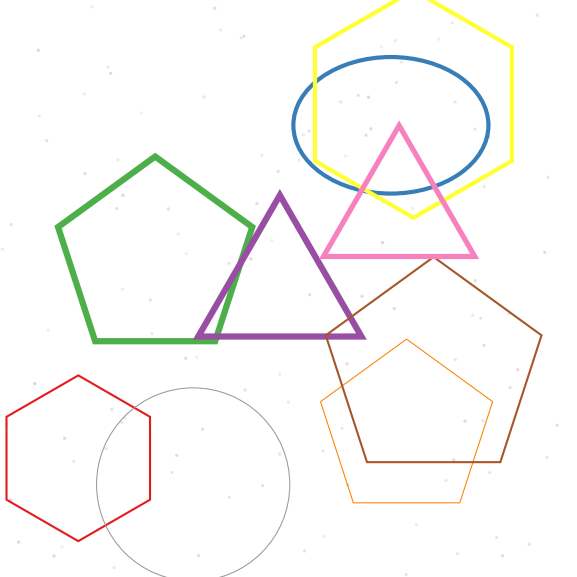[{"shape": "hexagon", "thickness": 1, "radius": 0.72, "center": [0.136, 0.206]}, {"shape": "oval", "thickness": 2, "radius": 0.84, "center": [0.677, 0.782]}, {"shape": "pentagon", "thickness": 3, "radius": 0.88, "center": [0.269, 0.551]}, {"shape": "triangle", "thickness": 3, "radius": 0.82, "center": [0.485, 0.498]}, {"shape": "pentagon", "thickness": 0.5, "radius": 0.78, "center": [0.704, 0.255]}, {"shape": "hexagon", "thickness": 2, "radius": 0.98, "center": [0.716, 0.819]}, {"shape": "pentagon", "thickness": 1, "radius": 0.98, "center": [0.751, 0.358]}, {"shape": "triangle", "thickness": 2.5, "radius": 0.76, "center": [0.691, 0.631]}, {"shape": "circle", "thickness": 0.5, "radius": 0.84, "center": [0.334, 0.16]}]